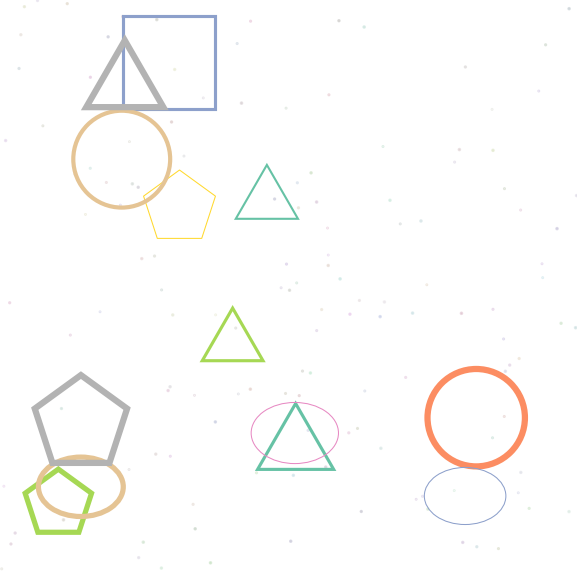[{"shape": "triangle", "thickness": 1.5, "radius": 0.38, "center": [0.512, 0.224]}, {"shape": "triangle", "thickness": 1, "radius": 0.31, "center": [0.462, 0.651]}, {"shape": "circle", "thickness": 3, "radius": 0.42, "center": [0.825, 0.276]}, {"shape": "oval", "thickness": 0.5, "radius": 0.35, "center": [0.805, 0.14]}, {"shape": "square", "thickness": 1.5, "radius": 0.4, "center": [0.292, 0.891]}, {"shape": "oval", "thickness": 0.5, "radius": 0.38, "center": [0.511, 0.249]}, {"shape": "pentagon", "thickness": 2.5, "radius": 0.3, "center": [0.101, 0.126]}, {"shape": "triangle", "thickness": 1.5, "radius": 0.3, "center": [0.403, 0.405]}, {"shape": "pentagon", "thickness": 0.5, "radius": 0.33, "center": [0.311, 0.639]}, {"shape": "circle", "thickness": 2, "radius": 0.42, "center": [0.211, 0.724]}, {"shape": "oval", "thickness": 2.5, "radius": 0.37, "center": [0.14, 0.156]}, {"shape": "triangle", "thickness": 3, "radius": 0.39, "center": [0.216, 0.852]}, {"shape": "pentagon", "thickness": 3, "radius": 0.42, "center": [0.14, 0.266]}]